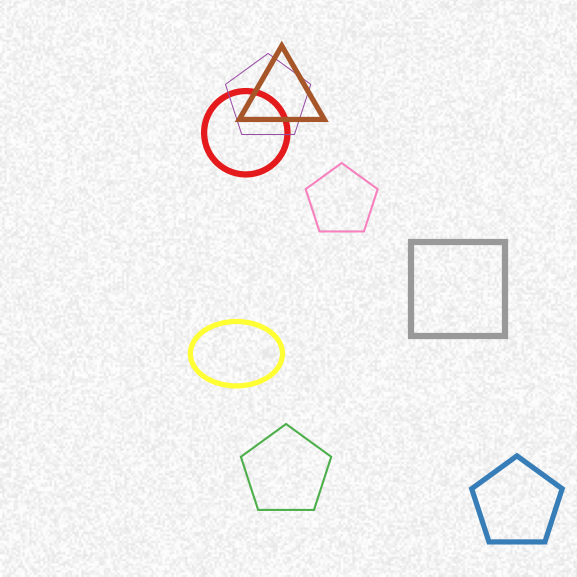[{"shape": "circle", "thickness": 3, "radius": 0.36, "center": [0.426, 0.769]}, {"shape": "pentagon", "thickness": 2.5, "radius": 0.41, "center": [0.895, 0.127]}, {"shape": "pentagon", "thickness": 1, "radius": 0.41, "center": [0.495, 0.183]}, {"shape": "pentagon", "thickness": 0.5, "radius": 0.39, "center": [0.464, 0.829]}, {"shape": "oval", "thickness": 2.5, "radius": 0.4, "center": [0.409, 0.387]}, {"shape": "triangle", "thickness": 2.5, "radius": 0.43, "center": [0.488, 0.835]}, {"shape": "pentagon", "thickness": 1, "radius": 0.33, "center": [0.592, 0.651]}, {"shape": "square", "thickness": 3, "radius": 0.41, "center": [0.793, 0.499]}]